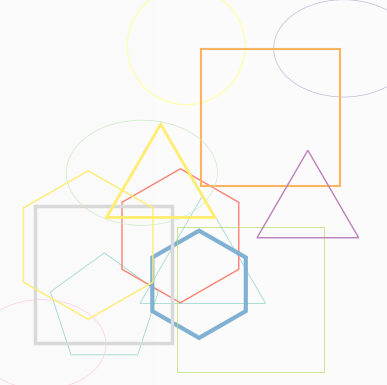[{"shape": "triangle", "thickness": 0.5, "radius": 0.94, "center": [0.523, 0.306]}, {"shape": "pentagon", "thickness": 0.5, "radius": 0.73, "center": [0.269, 0.197]}, {"shape": "circle", "thickness": 1, "radius": 0.76, "center": [0.48, 0.88]}, {"shape": "oval", "thickness": 0.5, "radius": 0.9, "center": [0.887, 0.874]}, {"shape": "hexagon", "thickness": 1, "radius": 0.87, "center": [0.465, 0.388]}, {"shape": "hexagon", "thickness": 3, "radius": 0.7, "center": [0.514, 0.262]}, {"shape": "square", "thickness": 1.5, "radius": 0.89, "center": [0.698, 0.695]}, {"shape": "square", "thickness": 0.5, "radius": 0.95, "center": [0.647, 0.222]}, {"shape": "oval", "thickness": 0.5, "radius": 0.83, "center": [0.107, 0.105]}, {"shape": "square", "thickness": 2.5, "radius": 0.89, "center": [0.267, 0.287]}, {"shape": "triangle", "thickness": 1, "radius": 0.76, "center": [0.794, 0.458]}, {"shape": "oval", "thickness": 0.5, "radius": 0.98, "center": [0.366, 0.551]}, {"shape": "hexagon", "thickness": 1, "radius": 0.96, "center": [0.228, 0.364]}, {"shape": "triangle", "thickness": 2, "radius": 0.81, "center": [0.415, 0.516]}]